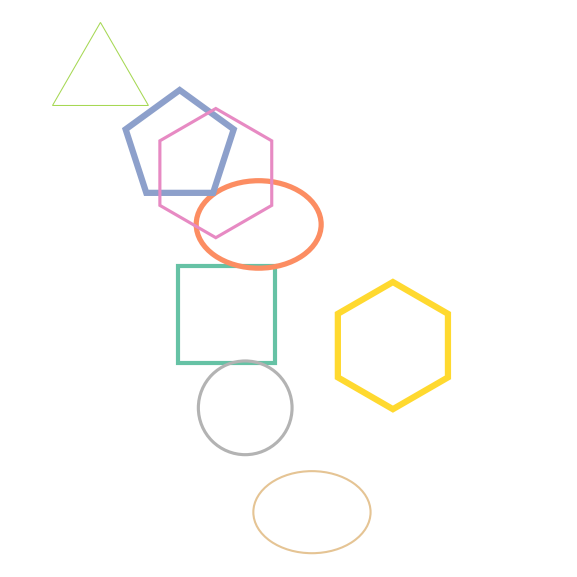[{"shape": "square", "thickness": 2, "radius": 0.42, "center": [0.393, 0.455]}, {"shape": "oval", "thickness": 2.5, "radius": 0.54, "center": [0.448, 0.61]}, {"shape": "pentagon", "thickness": 3, "radius": 0.49, "center": [0.311, 0.745]}, {"shape": "hexagon", "thickness": 1.5, "radius": 0.56, "center": [0.374, 0.699]}, {"shape": "triangle", "thickness": 0.5, "radius": 0.48, "center": [0.174, 0.864]}, {"shape": "hexagon", "thickness": 3, "radius": 0.55, "center": [0.68, 0.401]}, {"shape": "oval", "thickness": 1, "radius": 0.51, "center": [0.54, 0.112]}, {"shape": "circle", "thickness": 1.5, "radius": 0.41, "center": [0.425, 0.293]}]